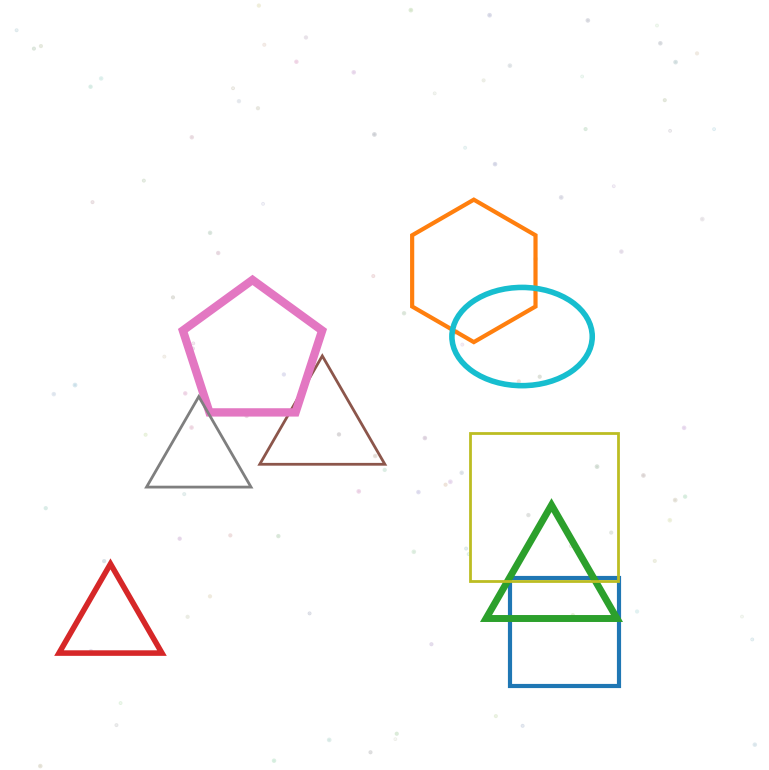[{"shape": "square", "thickness": 1.5, "radius": 0.35, "center": [0.733, 0.179]}, {"shape": "hexagon", "thickness": 1.5, "radius": 0.46, "center": [0.615, 0.648]}, {"shape": "triangle", "thickness": 2.5, "radius": 0.49, "center": [0.716, 0.246]}, {"shape": "triangle", "thickness": 2, "radius": 0.39, "center": [0.143, 0.19]}, {"shape": "triangle", "thickness": 1, "radius": 0.47, "center": [0.419, 0.444]}, {"shape": "pentagon", "thickness": 3, "radius": 0.48, "center": [0.328, 0.541]}, {"shape": "triangle", "thickness": 1, "radius": 0.39, "center": [0.258, 0.407]}, {"shape": "square", "thickness": 1, "radius": 0.48, "center": [0.706, 0.342]}, {"shape": "oval", "thickness": 2, "radius": 0.46, "center": [0.678, 0.563]}]